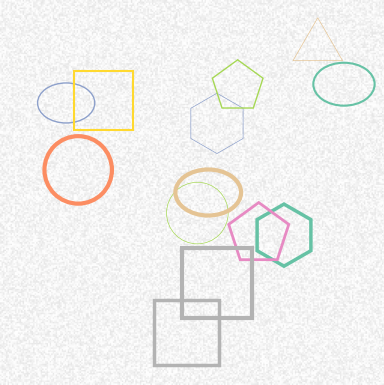[{"shape": "hexagon", "thickness": 2.5, "radius": 0.4, "center": [0.738, 0.389]}, {"shape": "oval", "thickness": 1.5, "radius": 0.4, "center": [0.893, 0.781]}, {"shape": "circle", "thickness": 3, "radius": 0.44, "center": [0.203, 0.559]}, {"shape": "oval", "thickness": 1, "radius": 0.37, "center": [0.172, 0.733]}, {"shape": "hexagon", "thickness": 0.5, "radius": 0.39, "center": [0.564, 0.68]}, {"shape": "pentagon", "thickness": 2, "radius": 0.41, "center": [0.672, 0.392]}, {"shape": "circle", "thickness": 0.5, "radius": 0.4, "center": [0.513, 0.447]}, {"shape": "pentagon", "thickness": 1, "radius": 0.35, "center": [0.617, 0.775]}, {"shape": "square", "thickness": 1.5, "radius": 0.38, "center": [0.268, 0.738]}, {"shape": "triangle", "thickness": 0.5, "radius": 0.37, "center": [0.825, 0.88]}, {"shape": "oval", "thickness": 3, "radius": 0.43, "center": [0.541, 0.5]}, {"shape": "square", "thickness": 2.5, "radius": 0.42, "center": [0.485, 0.136]}, {"shape": "square", "thickness": 3, "radius": 0.46, "center": [0.564, 0.264]}]